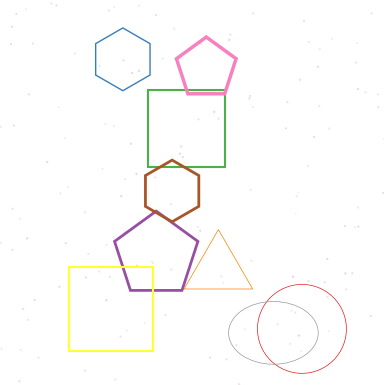[{"shape": "circle", "thickness": 0.5, "radius": 0.58, "center": [0.784, 0.146]}, {"shape": "hexagon", "thickness": 1, "radius": 0.41, "center": [0.319, 0.846]}, {"shape": "square", "thickness": 1.5, "radius": 0.5, "center": [0.485, 0.667]}, {"shape": "pentagon", "thickness": 2, "radius": 0.57, "center": [0.406, 0.338]}, {"shape": "triangle", "thickness": 0.5, "radius": 0.51, "center": [0.567, 0.301]}, {"shape": "square", "thickness": 1.5, "radius": 0.55, "center": [0.289, 0.197]}, {"shape": "hexagon", "thickness": 2, "radius": 0.4, "center": [0.447, 0.504]}, {"shape": "pentagon", "thickness": 2.5, "radius": 0.41, "center": [0.536, 0.822]}, {"shape": "oval", "thickness": 0.5, "radius": 0.58, "center": [0.71, 0.135]}]